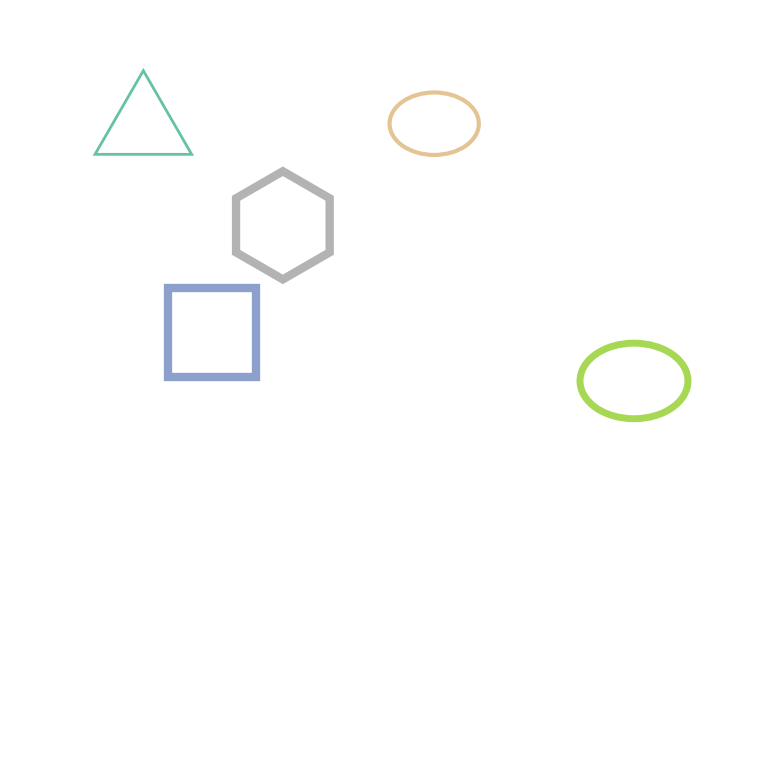[{"shape": "triangle", "thickness": 1, "radius": 0.36, "center": [0.186, 0.836]}, {"shape": "square", "thickness": 3, "radius": 0.29, "center": [0.276, 0.568]}, {"shape": "oval", "thickness": 2.5, "radius": 0.35, "center": [0.823, 0.505]}, {"shape": "oval", "thickness": 1.5, "radius": 0.29, "center": [0.564, 0.839]}, {"shape": "hexagon", "thickness": 3, "radius": 0.35, "center": [0.367, 0.707]}]